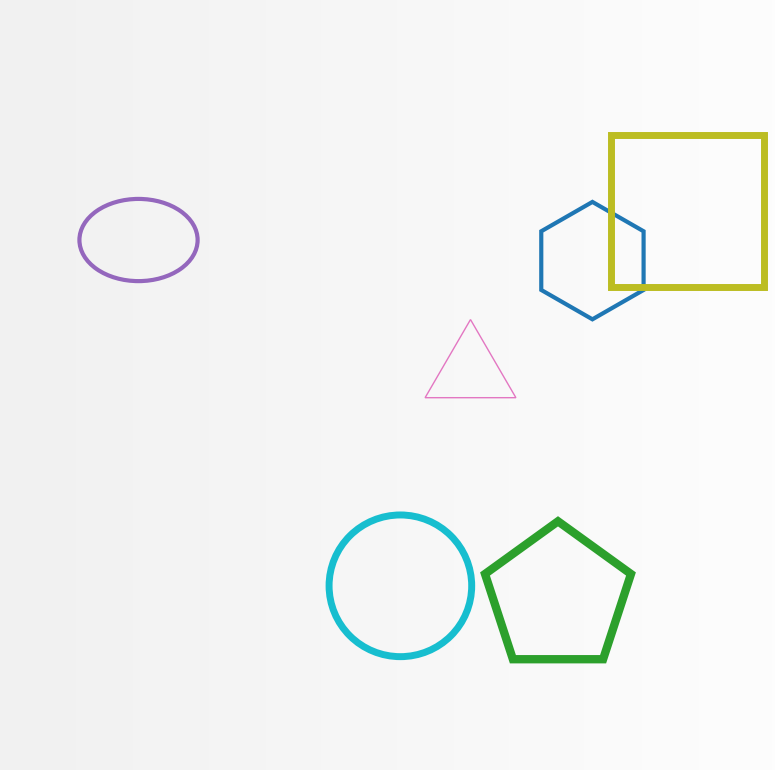[{"shape": "hexagon", "thickness": 1.5, "radius": 0.38, "center": [0.764, 0.662]}, {"shape": "pentagon", "thickness": 3, "radius": 0.5, "center": [0.72, 0.224]}, {"shape": "oval", "thickness": 1.5, "radius": 0.38, "center": [0.179, 0.688]}, {"shape": "triangle", "thickness": 0.5, "radius": 0.34, "center": [0.607, 0.517]}, {"shape": "square", "thickness": 2.5, "radius": 0.49, "center": [0.887, 0.726]}, {"shape": "circle", "thickness": 2.5, "radius": 0.46, "center": [0.517, 0.239]}]